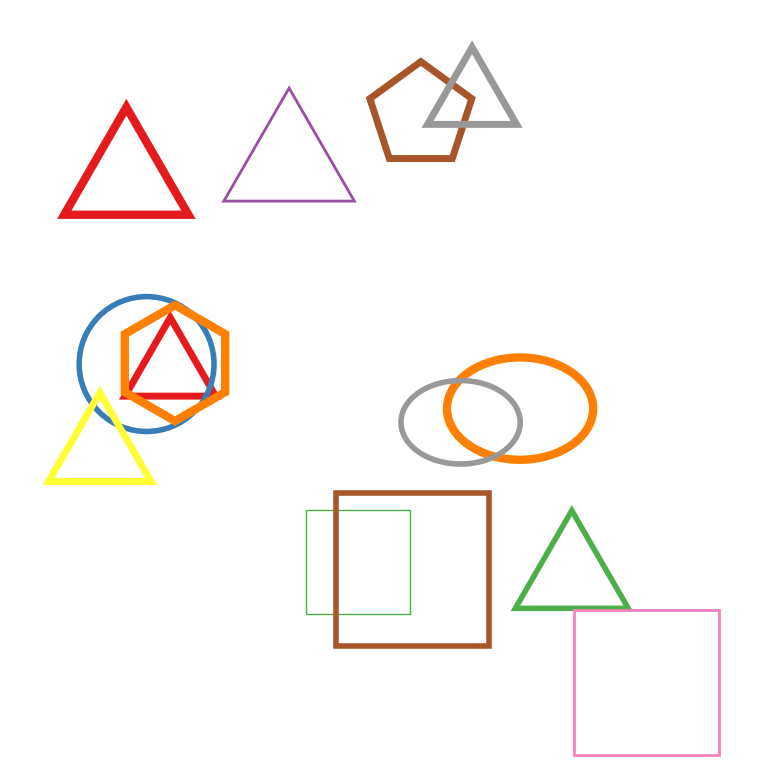[{"shape": "triangle", "thickness": 2.5, "radius": 0.34, "center": [0.221, 0.52]}, {"shape": "triangle", "thickness": 3, "radius": 0.47, "center": [0.164, 0.768]}, {"shape": "circle", "thickness": 2, "radius": 0.44, "center": [0.19, 0.527]}, {"shape": "triangle", "thickness": 2, "radius": 0.42, "center": [0.743, 0.252]}, {"shape": "square", "thickness": 0.5, "radius": 0.34, "center": [0.465, 0.27]}, {"shape": "triangle", "thickness": 1, "radius": 0.49, "center": [0.375, 0.788]}, {"shape": "oval", "thickness": 3, "radius": 0.47, "center": [0.675, 0.469]}, {"shape": "hexagon", "thickness": 3, "radius": 0.38, "center": [0.227, 0.528]}, {"shape": "triangle", "thickness": 2.5, "radius": 0.38, "center": [0.13, 0.413]}, {"shape": "square", "thickness": 2, "radius": 0.5, "center": [0.536, 0.261]}, {"shape": "pentagon", "thickness": 2.5, "radius": 0.35, "center": [0.547, 0.85]}, {"shape": "square", "thickness": 1, "radius": 0.47, "center": [0.84, 0.114]}, {"shape": "oval", "thickness": 2, "radius": 0.39, "center": [0.598, 0.452]}, {"shape": "triangle", "thickness": 2.5, "radius": 0.33, "center": [0.613, 0.872]}]